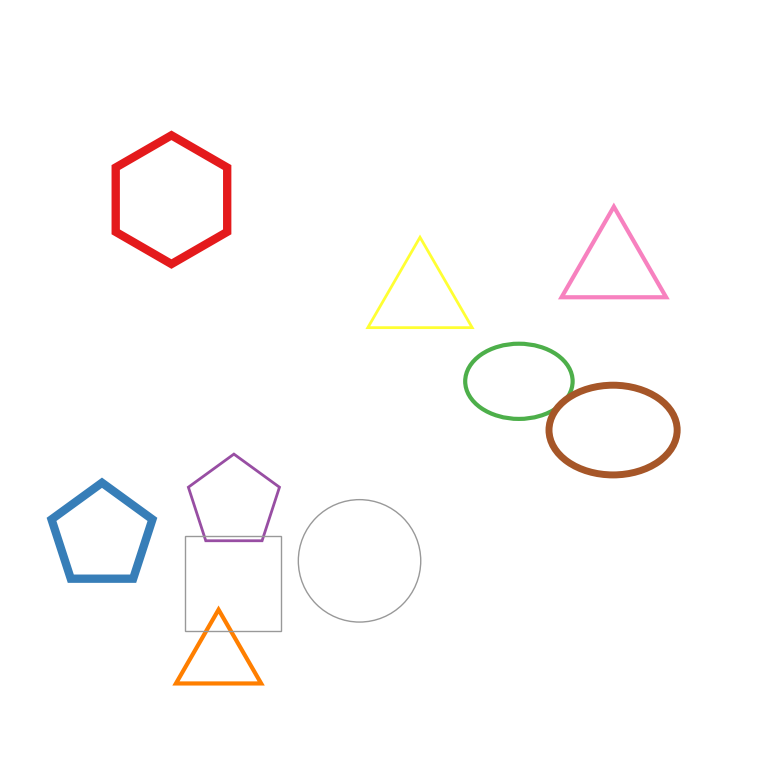[{"shape": "hexagon", "thickness": 3, "radius": 0.42, "center": [0.223, 0.741]}, {"shape": "pentagon", "thickness": 3, "radius": 0.34, "center": [0.132, 0.304]}, {"shape": "oval", "thickness": 1.5, "radius": 0.35, "center": [0.674, 0.505]}, {"shape": "pentagon", "thickness": 1, "radius": 0.31, "center": [0.304, 0.348]}, {"shape": "triangle", "thickness": 1.5, "radius": 0.32, "center": [0.284, 0.144]}, {"shape": "triangle", "thickness": 1, "radius": 0.39, "center": [0.545, 0.614]}, {"shape": "oval", "thickness": 2.5, "radius": 0.42, "center": [0.796, 0.441]}, {"shape": "triangle", "thickness": 1.5, "radius": 0.39, "center": [0.797, 0.653]}, {"shape": "square", "thickness": 0.5, "radius": 0.31, "center": [0.303, 0.242]}, {"shape": "circle", "thickness": 0.5, "radius": 0.4, "center": [0.467, 0.272]}]